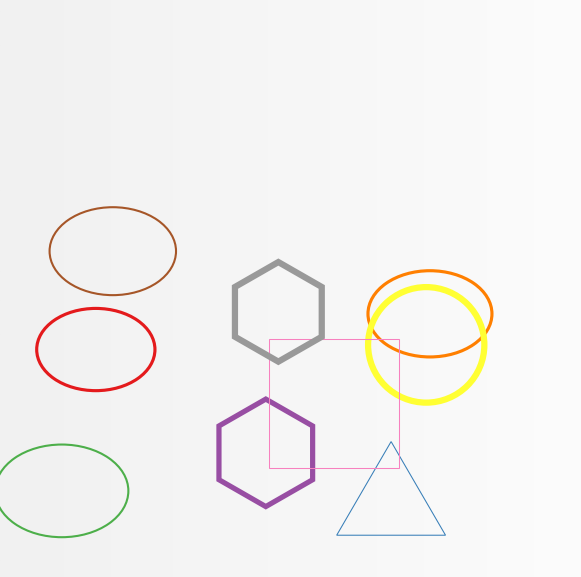[{"shape": "oval", "thickness": 1.5, "radius": 0.51, "center": [0.165, 0.394]}, {"shape": "triangle", "thickness": 0.5, "radius": 0.54, "center": [0.673, 0.126]}, {"shape": "oval", "thickness": 1, "radius": 0.57, "center": [0.106, 0.149]}, {"shape": "hexagon", "thickness": 2.5, "radius": 0.47, "center": [0.457, 0.215]}, {"shape": "oval", "thickness": 1.5, "radius": 0.53, "center": [0.74, 0.456]}, {"shape": "circle", "thickness": 3, "radius": 0.5, "center": [0.733, 0.402]}, {"shape": "oval", "thickness": 1, "radius": 0.54, "center": [0.194, 0.564]}, {"shape": "square", "thickness": 0.5, "radius": 0.56, "center": [0.574, 0.3]}, {"shape": "hexagon", "thickness": 3, "radius": 0.43, "center": [0.479, 0.459]}]